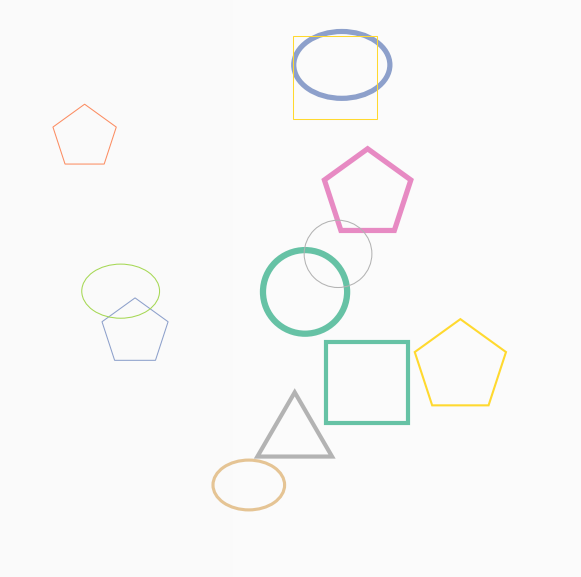[{"shape": "square", "thickness": 2, "radius": 0.35, "center": [0.632, 0.337]}, {"shape": "circle", "thickness": 3, "radius": 0.36, "center": [0.525, 0.494]}, {"shape": "pentagon", "thickness": 0.5, "radius": 0.29, "center": [0.146, 0.761]}, {"shape": "pentagon", "thickness": 0.5, "radius": 0.3, "center": [0.232, 0.424]}, {"shape": "oval", "thickness": 2.5, "radius": 0.41, "center": [0.588, 0.887]}, {"shape": "pentagon", "thickness": 2.5, "radius": 0.39, "center": [0.632, 0.663]}, {"shape": "oval", "thickness": 0.5, "radius": 0.33, "center": [0.208, 0.495]}, {"shape": "pentagon", "thickness": 1, "radius": 0.41, "center": [0.792, 0.364]}, {"shape": "square", "thickness": 0.5, "radius": 0.36, "center": [0.576, 0.865]}, {"shape": "oval", "thickness": 1.5, "radius": 0.31, "center": [0.428, 0.159]}, {"shape": "triangle", "thickness": 2, "radius": 0.37, "center": [0.507, 0.246]}, {"shape": "circle", "thickness": 0.5, "radius": 0.29, "center": [0.582, 0.56]}]